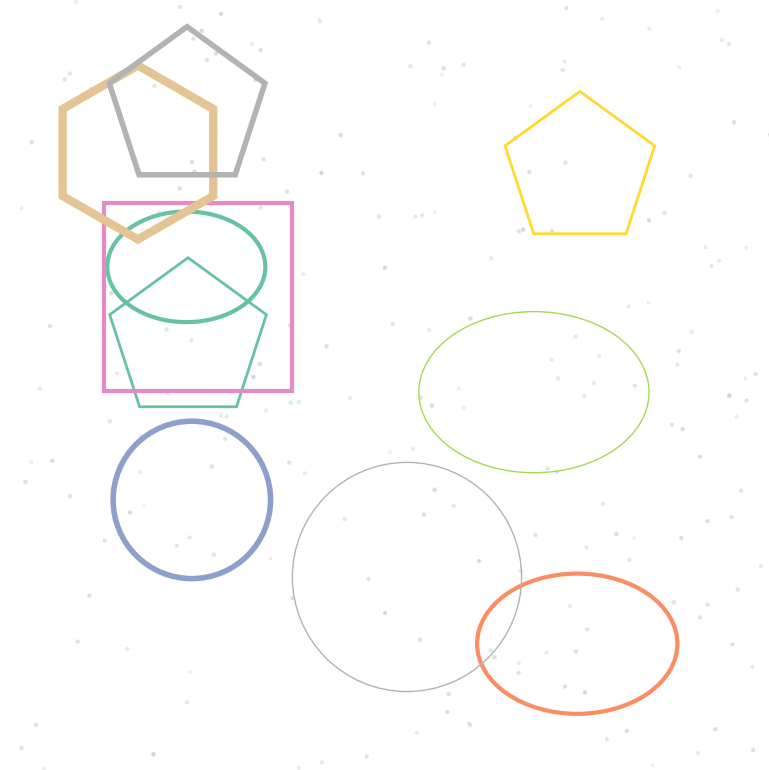[{"shape": "oval", "thickness": 1.5, "radius": 0.51, "center": [0.242, 0.653]}, {"shape": "pentagon", "thickness": 1, "radius": 0.53, "center": [0.244, 0.558]}, {"shape": "oval", "thickness": 1.5, "radius": 0.65, "center": [0.75, 0.164]}, {"shape": "circle", "thickness": 2, "radius": 0.51, "center": [0.249, 0.351]}, {"shape": "square", "thickness": 1.5, "radius": 0.61, "center": [0.257, 0.614]}, {"shape": "oval", "thickness": 0.5, "radius": 0.75, "center": [0.693, 0.491]}, {"shape": "pentagon", "thickness": 1, "radius": 0.51, "center": [0.753, 0.779]}, {"shape": "hexagon", "thickness": 3, "radius": 0.56, "center": [0.179, 0.802]}, {"shape": "circle", "thickness": 0.5, "radius": 0.74, "center": [0.529, 0.251]}, {"shape": "pentagon", "thickness": 2, "radius": 0.53, "center": [0.243, 0.859]}]